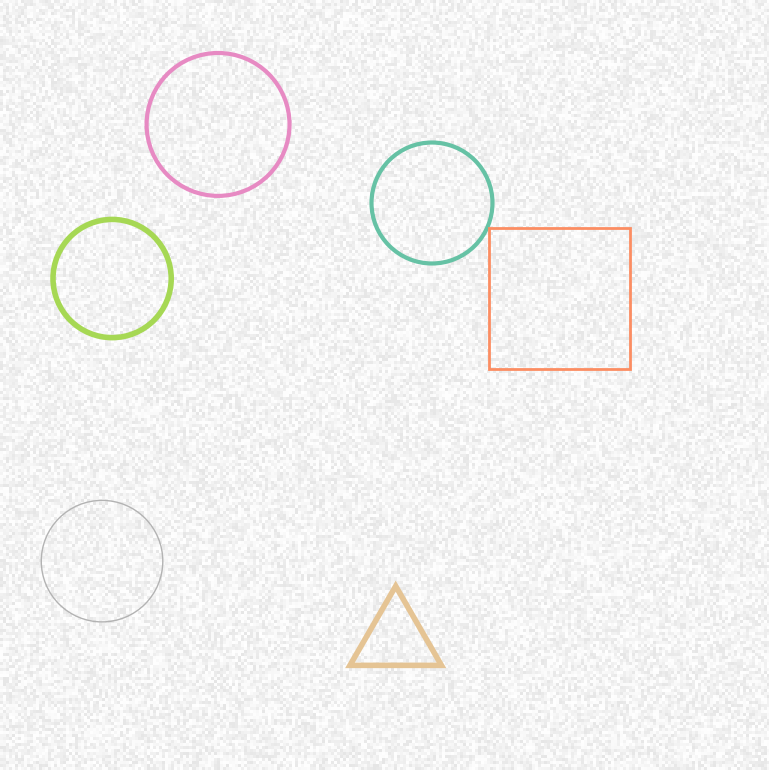[{"shape": "circle", "thickness": 1.5, "radius": 0.39, "center": [0.561, 0.736]}, {"shape": "square", "thickness": 1, "radius": 0.46, "center": [0.727, 0.612]}, {"shape": "circle", "thickness": 1.5, "radius": 0.46, "center": [0.283, 0.838]}, {"shape": "circle", "thickness": 2, "radius": 0.38, "center": [0.146, 0.638]}, {"shape": "triangle", "thickness": 2, "radius": 0.34, "center": [0.514, 0.17]}, {"shape": "circle", "thickness": 0.5, "radius": 0.39, "center": [0.133, 0.271]}]